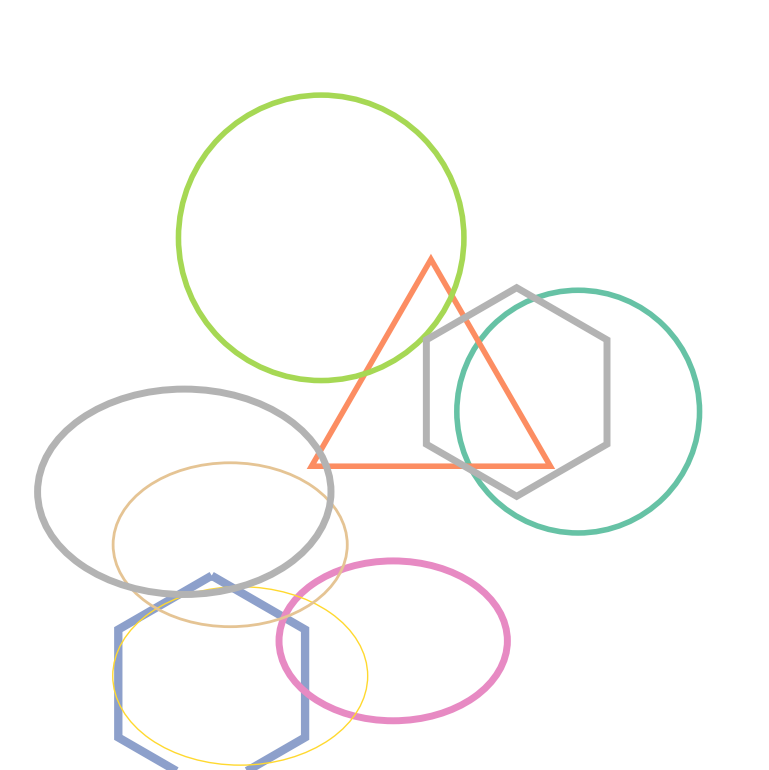[{"shape": "circle", "thickness": 2, "radius": 0.79, "center": [0.751, 0.465]}, {"shape": "triangle", "thickness": 2, "radius": 0.9, "center": [0.56, 0.484]}, {"shape": "hexagon", "thickness": 3, "radius": 0.7, "center": [0.275, 0.112]}, {"shape": "oval", "thickness": 2.5, "radius": 0.74, "center": [0.511, 0.168]}, {"shape": "circle", "thickness": 2, "radius": 0.93, "center": [0.417, 0.691]}, {"shape": "oval", "thickness": 0.5, "radius": 0.83, "center": [0.312, 0.122]}, {"shape": "oval", "thickness": 1, "radius": 0.76, "center": [0.299, 0.293]}, {"shape": "hexagon", "thickness": 2.5, "radius": 0.68, "center": [0.671, 0.491]}, {"shape": "oval", "thickness": 2.5, "radius": 0.95, "center": [0.239, 0.361]}]